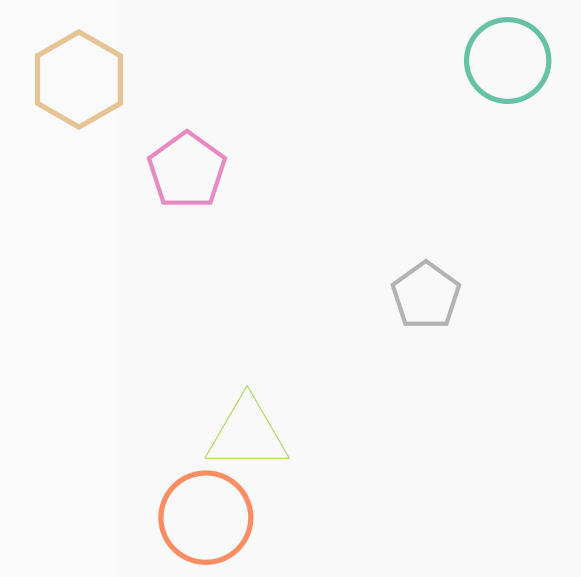[{"shape": "circle", "thickness": 2.5, "radius": 0.35, "center": [0.873, 0.894]}, {"shape": "circle", "thickness": 2.5, "radius": 0.39, "center": [0.354, 0.103]}, {"shape": "pentagon", "thickness": 2, "radius": 0.34, "center": [0.322, 0.704]}, {"shape": "triangle", "thickness": 0.5, "radius": 0.42, "center": [0.425, 0.248]}, {"shape": "hexagon", "thickness": 2.5, "radius": 0.41, "center": [0.136, 0.861]}, {"shape": "pentagon", "thickness": 2, "radius": 0.3, "center": [0.733, 0.487]}]